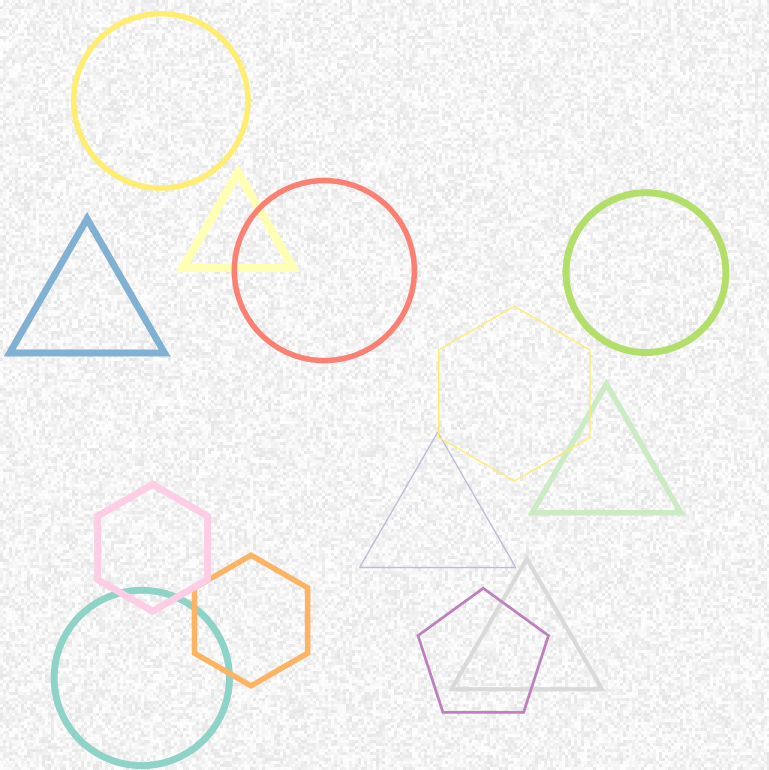[{"shape": "circle", "thickness": 2.5, "radius": 0.57, "center": [0.184, 0.12]}, {"shape": "triangle", "thickness": 3, "radius": 0.41, "center": [0.309, 0.694]}, {"shape": "triangle", "thickness": 0.5, "radius": 0.59, "center": [0.568, 0.322]}, {"shape": "circle", "thickness": 2, "radius": 0.58, "center": [0.421, 0.649]}, {"shape": "triangle", "thickness": 2.5, "radius": 0.58, "center": [0.113, 0.6]}, {"shape": "hexagon", "thickness": 2, "radius": 0.42, "center": [0.326, 0.194]}, {"shape": "circle", "thickness": 2.5, "radius": 0.52, "center": [0.839, 0.646]}, {"shape": "hexagon", "thickness": 2.5, "radius": 0.41, "center": [0.198, 0.289]}, {"shape": "triangle", "thickness": 1.5, "radius": 0.56, "center": [0.684, 0.161]}, {"shape": "pentagon", "thickness": 1, "radius": 0.45, "center": [0.628, 0.147]}, {"shape": "triangle", "thickness": 2, "radius": 0.56, "center": [0.788, 0.39]}, {"shape": "hexagon", "thickness": 0.5, "radius": 0.57, "center": [0.668, 0.489]}, {"shape": "circle", "thickness": 2, "radius": 0.57, "center": [0.209, 0.869]}]